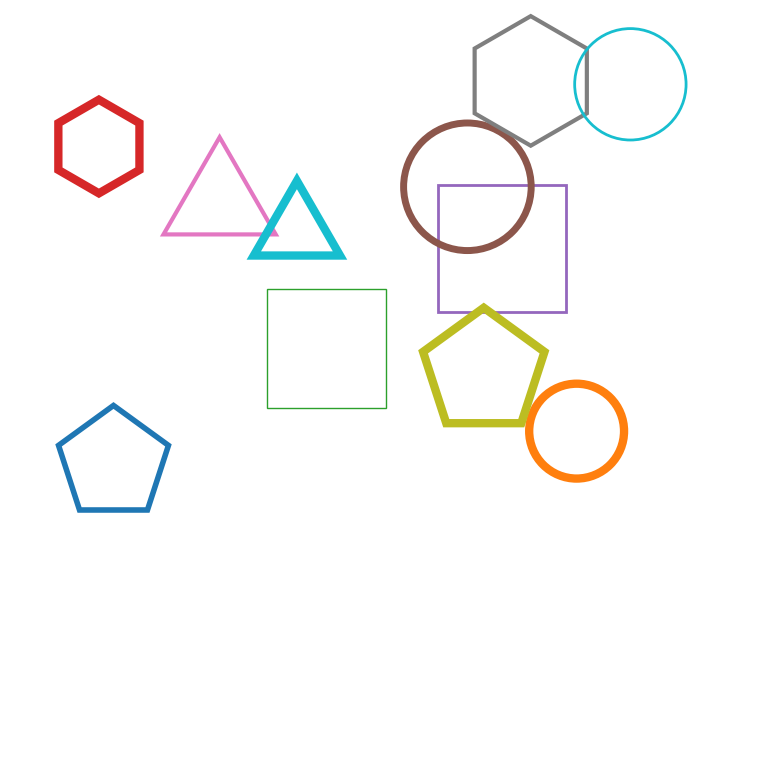[{"shape": "pentagon", "thickness": 2, "radius": 0.38, "center": [0.147, 0.398]}, {"shape": "circle", "thickness": 3, "radius": 0.31, "center": [0.749, 0.44]}, {"shape": "square", "thickness": 0.5, "radius": 0.39, "center": [0.424, 0.548]}, {"shape": "hexagon", "thickness": 3, "radius": 0.3, "center": [0.128, 0.81]}, {"shape": "square", "thickness": 1, "radius": 0.41, "center": [0.652, 0.677]}, {"shape": "circle", "thickness": 2.5, "radius": 0.41, "center": [0.607, 0.757]}, {"shape": "triangle", "thickness": 1.5, "radius": 0.42, "center": [0.285, 0.738]}, {"shape": "hexagon", "thickness": 1.5, "radius": 0.42, "center": [0.689, 0.895]}, {"shape": "pentagon", "thickness": 3, "radius": 0.41, "center": [0.628, 0.517]}, {"shape": "triangle", "thickness": 3, "radius": 0.32, "center": [0.386, 0.7]}, {"shape": "circle", "thickness": 1, "radius": 0.36, "center": [0.819, 0.891]}]